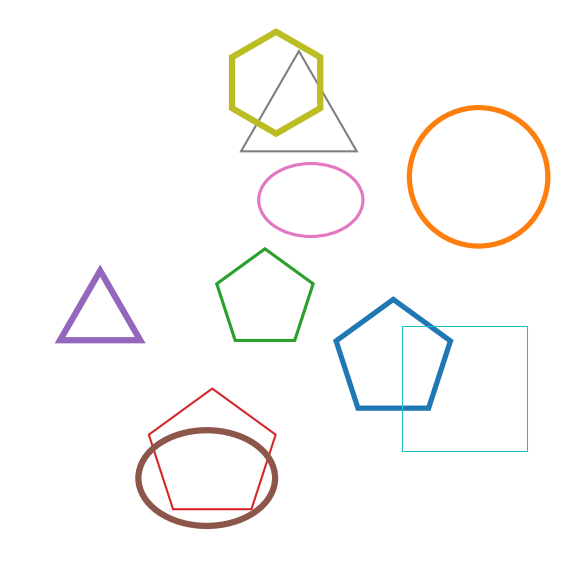[{"shape": "pentagon", "thickness": 2.5, "radius": 0.52, "center": [0.681, 0.377]}, {"shape": "circle", "thickness": 2.5, "radius": 0.6, "center": [0.829, 0.693]}, {"shape": "pentagon", "thickness": 1.5, "radius": 0.44, "center": [0.459, 0.481]}, {"shape": "pentagon", "thickness": 1, "radius": 0.58, "center": [0.368, 0.211]}, {"shape": "triangle", "thickness": 3, "radius": 0.4, "center": [0.173, 0.45]}, {"shape": "oval", "thickness": 3, "radius": 0.59, "center": [0.358, 0.171]}, {"shape": "oval", "thickness": 1.5, "radius": 0.45, "center": [0.538, 0.653]}, {"shape": "triangle", "thickness": 1, "radius": 0.58, "center": [0.518, 0.795]}, {"shape": "hexagon", "thickness": 3, "radius": 0.44, "center": [0.478, 0.856]}, {"shape": "square", "thickness": 0.5, "radius": 0.54, "center": [0.804, 0.327]}]